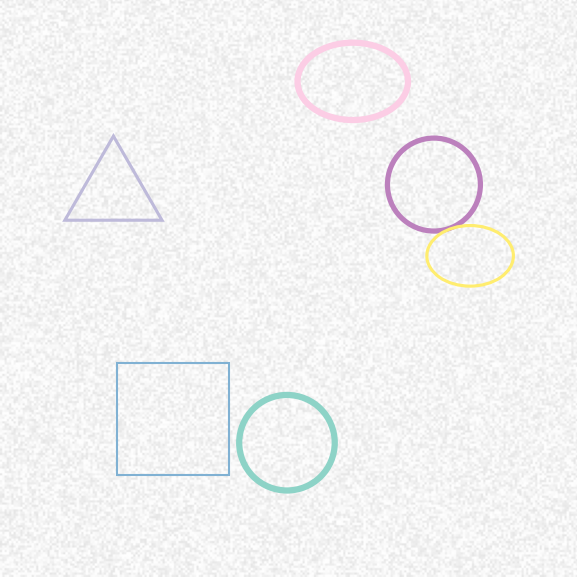[{"shape": "circle", "thickness": 3, "radius": 0.41, "center": [0.497, 0.233]}, {"shape": "triangle", "thickness": 1.5, "radius": 0.49, "center": [0.196, 0.666]}, {"shape": "square", "thickness": 1, "radius": 0.48, "center": [0.3, 0.274]}, {"shape": "oval", "thickness": 3, "radius": 0.48, "center": [0.611, 0.858]}, {"shape": "circle", "thickness": 2.5, "radius": 0.4, "center": [0.751, 0.68]}, {"shape": "oval", "thickness": 1.5, "radius": 0.37, "center": [0.814, 0.556]}]